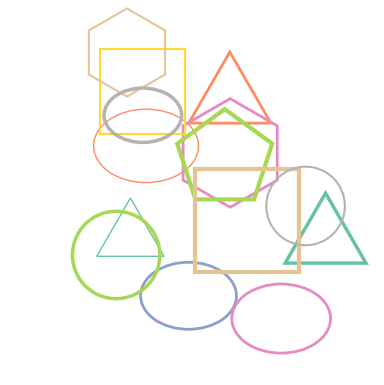[{"shape": "triangle", "thickness": 2.5, "radius": 0.61, "center": [0.846, 0.377]}, {"shape": "triangle", "thickness": 1, "radius": 0.5, "center": [0.339, 0.385]}, {"shape": "oval", "thickness": 1, "radius": 0.68, "center": [0.379, 0.621]}, {"shape": "triangle", "thickness": 2, "radius": 0.62, "center": [0.597, 0.742]}, {"shape": "oval", "thickness": 2, "radius": 0.62, "center": [0.49, 0.232]}, {"shape": "hexagon", "thickness": 2, "radius": 0.71, "center": [0.598, 0.603]}, {"shape": "oval", "thickness": 2, "radius": 0.64, "center": [0.73, 0.173]}, {"shape": "pentagon", "thickness": 3, "radius": 0.65, "center": [0.584, 0.587]}, {"shape": "circle", "thickness": 2.5, "radius": 0.57, "center": [0.302, 0.338]}, {"shape": "square", "thickness": 1.5, "radius": 0.55, "center": [0.37, 0.761]}, {"shape": "square", "thickness": 3, "radius": 0.67, "center": [0.641, 0.427]}, {"shape": "hexagon", "thickness": 1.5, "radius": 0.57, "center": [0.33, 0.864]}, {"shape": "oval", "thickness": 2.5, "radius": 0.5, "center": [0.371, 0.701]}, {"shape": "circle", "thickness": 1.5, "radius": 0.51, "center": [0.794, 0.465]}]